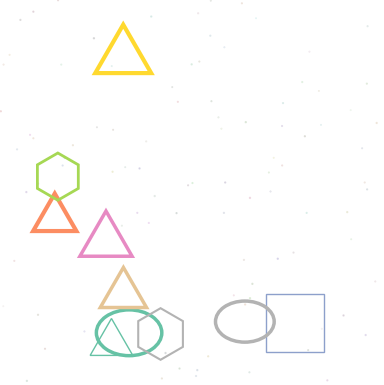[{"shape": "triangle", "thickness": 1, "radius": 0.32, "center": [0.29, 0.109]}, {"shape": "oval", "thickness": 2.5, "radius": 0.43, "center": [0.335, 0.136]}, {"shape": "triangle", "thickness": 3, "radius": 0.32, "center": [0.142, 0.432]}, {"shape": "square", "thickness": 1, "radius": 0.37, "center": [0.765, 0.16]}, {"shape": "triangle", "thickness": 2.5, "radius": 0.39, "center": [0.275, 0.374]}, {"shape": "hexagon", "thickness": 2, "radius": 0.31, "center": [0.15, 0.541]}, {"shape": "triangle", "thickness": 3, "radius": 0.42, "center": [0.32, 0.852]}, {"shape": "triangle", "thickness": 2.5, "radius": 0.35, "center": [0.321, 0.236]}, {"shape": "oval", "thickness": 2.5, "radius": 0.38, "center": [0.636, 0.165]}, {"shape": "hexagon", "thickness": 1.5, "radius": 0.33, "center": [0.417, 0.132]}]